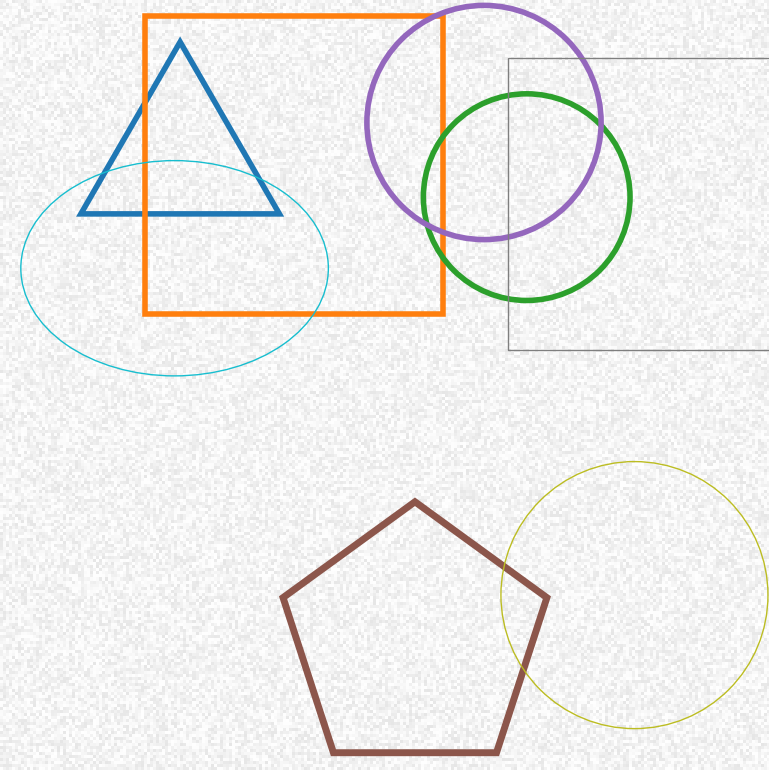[{"shape": "triangle", "thickness": 2, "radius": 0.74, "center": [0.234, 0.797]}, {"shape": "square", "thickness": 2, "radius": 0.97, "center": [0.382, 0.785]}, {"shape": "circle", "thickness": 2, "radius": 0.67, "center": [0.684, 0.744]}, {"shape": "circle", "thickness": 2, "radius": 0.76, "center": [0.629, 0.841]}, {"shape": "pentagon", "thickness": 2.5, "radius": 0.9, "center": [0.539, 0.168]}, {"shape": "square", "thickness": 0.5, "radius": 0.95, "center": [0.85, 0.735]}, {"shape": "circle", "thickness": 0.5, "radius": 0.87, "center": [0.824, 0.227]}, {"shape": "oval", "thickness": 0.5, "radius": 1.0, "center": [0.227, 0.652]}]